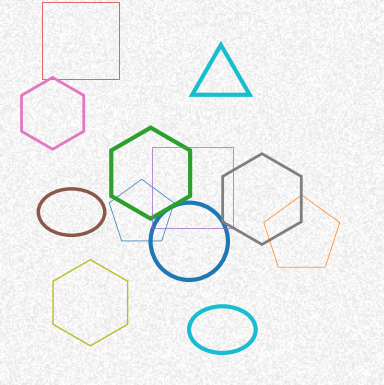[{"shape": "pentagon", "thickness": 0.5, "radius": 0.44, "center": [0.368, 0.446]}, {"shape": "circle", "thickness": 3, "radius": 0.5, "center": [0.492, 0.373]}, {"shape": "pentagon", "thickness": 0.5, "radius": 0.52, "center": [0.784, 0.39]}, {"shape": "hexagon", "thickness": 3, "radius": 0.59, "center": [0.391, 0.55]}, {"shape": "square", "thickness": 0.5, "radius": 0.5, "center": [0.21, 0.895]}, {"shape": "square", "thickness": 0.5, "radius": 0.53, "center": [0.499, 0.512]}, {"shape": "oval", "thickness": 2.5, "radius": 0.43, "center": [0.186, 0.449]}, {"shape": "hexagon", "thickness": 2, "radius": 0.47, "center": [0.137, 0.706]}, {"shape": "hexagon", "thickness": 2, "radius": 0.59, "center": [0.68, 0.483]}, {"shape": "hexagon", "thickness": 1, "radius": 0.56, "center": [0.235, 0.214]}, {"shape": "triangle", "thickness": 3, "radius": 0.43, "center": [0.574, 0.797]}, {"shape": "oval", "thickness": 3, "radius": 0.43, "center": [0.578, 0.144]}]